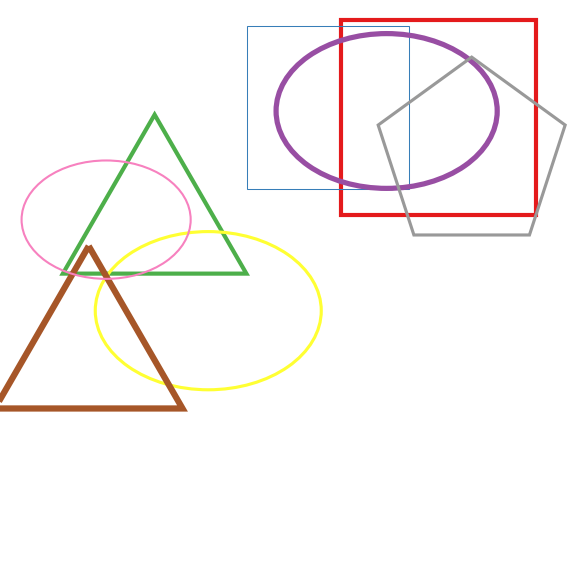[{"shape": "square", "thickness": 2, "radius": 0.84, "center": [0.759, 0.795]}, {"shape": "square", "thickness": 0.5, "radius": 0.7, "center": [0.568, 0.813]}, {"shape": "triangle", "thickness": 2, "radius": 0.92, "center": [0.268, 0.617]}, {"shape": "oval", "thickness": 2.5, "radius": 0.96, "center": [0.67, 0.807]}, {"shape": "oval", "thickness": 1.5, "radius": 0.98, "center": [0.361, 0.461]}, {"shape": "triangle", "thickness": 3, "radius": 0.94, "center": [0.154, 0.386]}, {"shape": "oval", "thickness": 1, "radius": 0.73, "center": [0.184, 0.619]}, {"shape": "pentagon", "thickness": 1.5, "radius": 0.85, "center": [0.817, 0.73]}]